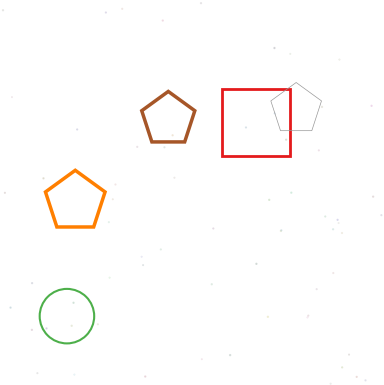[{"shape": "square", "thickness": 2, "radius": 0.44, "center": [0.664, 0.681]}, {"shape": "circle", "thickness": 1.5, "radius": 0.35, "center": [0.174, 0.179]}, {"shape": "pentagon", "thickness": 2.5, "radius": 0.41, "center": [0.196, 0.476]}, {"shape": "pentagon", "thickness": 2.5, "radius": 0.36, "center": [0.437, 0.69]}, {"shape": "pentagon", "thickness": 0.5, "radius": 0.35, "center": [0.769, 0.717]}]